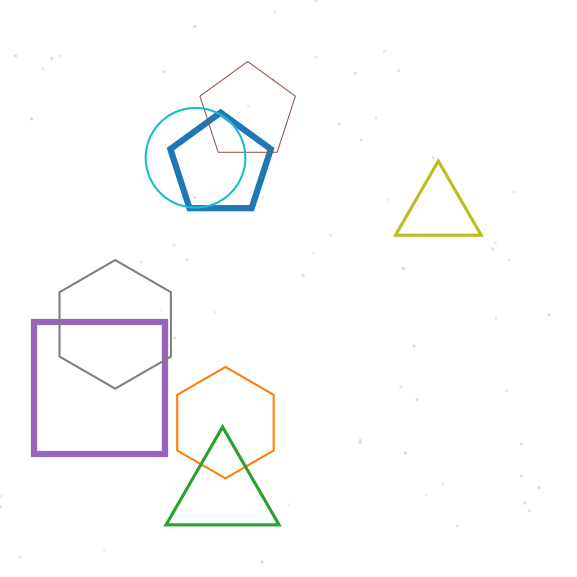[{"shape": "pentagon", "thickness": 3, "radius": 0.46, "center": [0.382, 0.713]}, {"shape": "hexagon", "thickness": 1, "radius": 0.48, "center": [0.39, 0.267]}, {"shape": "triangle", "thickness": 1.5, "radius": 0.57, "center": [0.385, 0.147]}, {"shape": "square", "thickness": 3, "radius": 0.57, "center": [0.172, 0.328]}, {"shape": "pentagon", "thickness": 0.5, "radius": 0.43, "center": [0.429, 0.806]}, {"shape": "hexagon", "thickness": 1, "radius": 0.56, "center": [0.2, 0.437]}, {"shape": "triangle", "thickness": 1.5, "radius": 0.43, "center": [0.759, 0.635]}, {"shape": "circle", "thickness": 1, "radius": 0.43, "center": [0.339, 0.726]}]